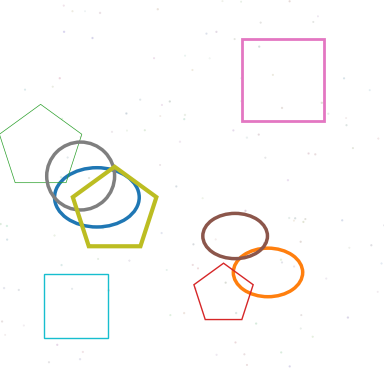[{"shape": "oval", "thickness": 2.5, "radius": 0.55, "center": [0.252, 0.487]}, {"shape": "oval", "thickness": 2.5, "radius": 0.45, "center": [0.696, 0.292]}, {"shape": "pentagon", "thickness": 0.5, "radius": 0.56, "center": [0.106, 0.617]}, {"shape": "pentagon", "thickness": 1, "radius": 0.4, "center": [0.581, 0.235]}, {"shape": "oval", "thickness": 2.5, "radius": 0.42, "center": [0.611, 0.387]}, {"shape": "square", "thickness": 2, "radius": 0.54, "center": [0.735, 0.792]}, {"shape": "circle", "thickness": 2.5, "radius": 0.44, "center": [0.209, 0.543]}, {"shape": "pentagon", "thickness": 3, "radius": 0.57, "center": [0.298, 0.453]}, {"shape": "square", "thickness": 1, "radius": 0.42, "center": [0.196, 0.205]}]